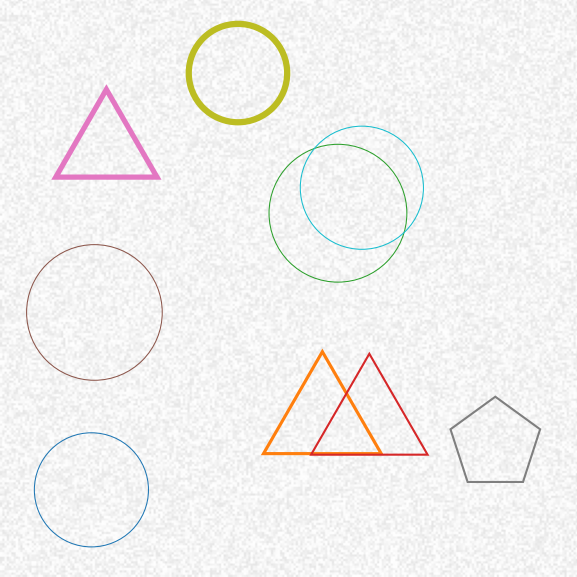[{"shape": "circle", "thickness": 0.5, "radius": 0.49, "center": [0.158, 0.151]}, {"shape": "triangle", "thickness": 1.5, "radius": 0.59, "center": [0.558, 0.272]}, {"shape": "circle", "thickness": 0.5, "radius": 0.6, "center": [0.585, 0.63]}, {"shape": "triangle", "thickness": 1, "radius": 0.58, "center": [0.64, 0.27]}, {"shape": "circle", "thickness": 0.5, "radius": 0.59, "center": [0.163, 0.458]}, {"shape": "triangle", "thickness": 2.5, "radius": 0.51, "center": [0.184, 0.743]}, {"shape": "pentagon", "thickness": 1, "radius": 0.41, "center": [0.858, 0.231]}, {"shape": "circle", "thickness": 3, "radius": 0.43, "center": [0.412, 0.873]}, {"shape": "circle", "thickness": 0.5, "radius": 0.53, "center": [0.627, 0.674]}]